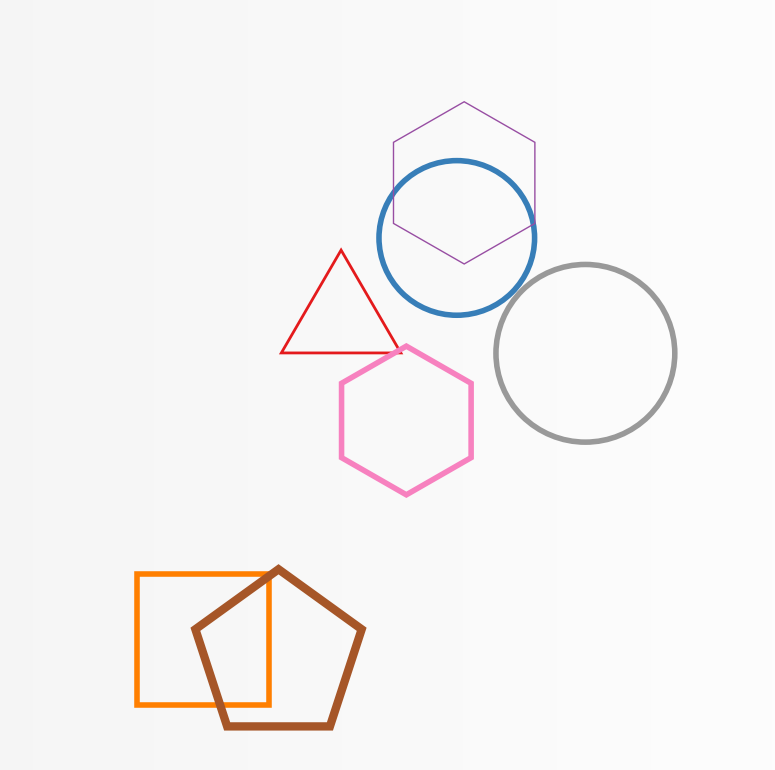[{"shape": "triangle", "thickness": 1, "radius": 0.45, "center": [0.44, 0.586]}, {"shape": "circle", "thickness": 2, "radius": 0.5, "center": [0.589, 0.691]}, {"shape": "hexagon", "thickness": 0.5, "radius": 0.53, "center": [0.599, 0.763]}, {"shape": "square", "thickness": 2, "radius": 0.43, "center": [0.262, 0.17]}, {"shape": "pentagon", "thickness": 3, "radius": 0.56, "center": [0.359, 0.148]}, {"shape": "hexagon", "thickness": 2, "radius": 0.48, "center": [0.524, 0.454]}, {"shape": "circle", "thickness": 2, "radius": 0.58, "center": [0.755, 0.541]}]